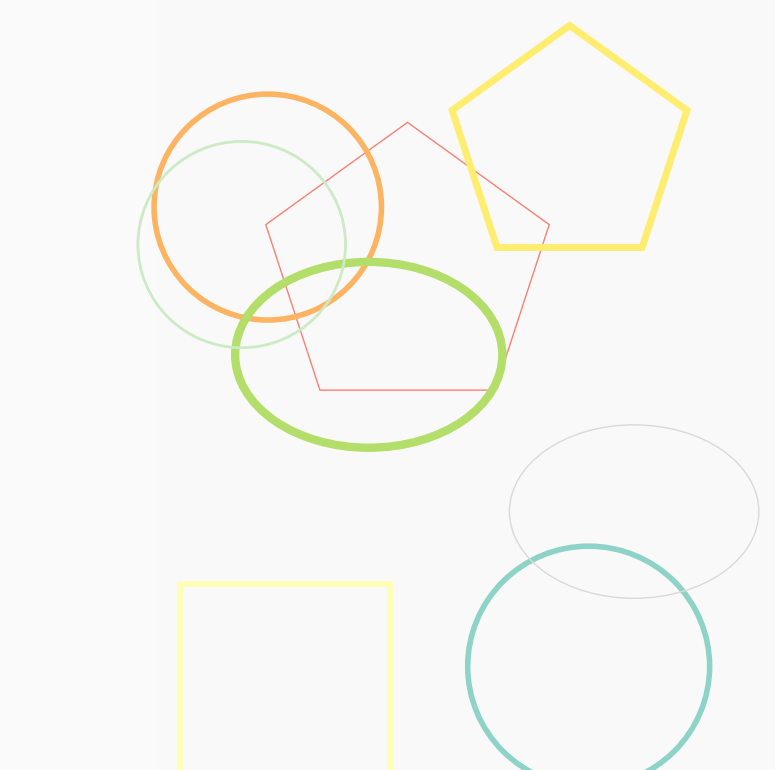[{"shape": "circle", "thickness": 2, "radius": 0.78, "center": [0.76, 0.135]}, {"shape": "square", "thickness": 2, "radius": 0.68, "center": [0.368, 0.106]}, {"shape": "pentagon", "thickness": 0.5, "radius": 0.96, "center": [0.526, 0.649]}, {"shape": "circle", "thickness": 2, "radius": 0.73, "center": [0.345, 0.731]}, {"shape": "oval", "thickness": 3, "radius": 0.86, "center": [0.476, 0.539]}, {"shape": "oval", "thickness": 0.5, "radius": 0.8, "center": [0.818, 0.336]}, {"shape": "circle", "thickness": 1, "radius": 0.67, "center": [0.312, 0.682]}, {"shape": "pentagon", "thickness": 2.5, "radius": 0.8, "center": [0.735, 0.808]}]